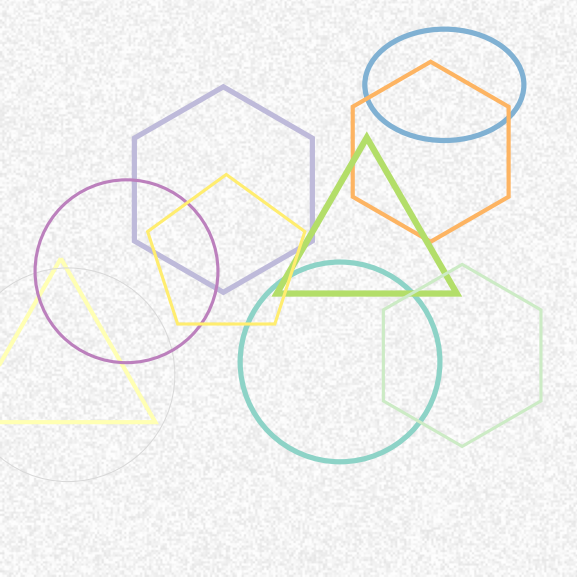[{"shape": "circle", "thickness": 2.5, "radius": 0.86, "center": [0.589, 0.372]}, {"shape": "triangle", "thickness": 2, "radius": 0.95, "center": [0.105, 0.363]}, {"shape": "hexagon", "thickness": 2.5, "radius": 0.89, "center": [0.387, 0.671]}, {"shape": "oval", "thickness": 2.5, "radius": 0.69, "center": [0.769, 0.852]}, {"shape": "hexagon", "thickness": 2, "radius": 0.78, "center": [0.746, 0.736]}, {"shape": "triangle", "thickness": 3, "radius": 0.9, "center": [0.635, 0.581]}, {"shape": "circle", "thickness": 0.5, "radius": 0.92, "center": [0.118, 0.35]}, {"shape": "circle", "thickness": 1.5, "radius": 0.79, "center": [0.219, 0.529]}, {"shape": "hexagon", "thickness": 1.5, "radius": 0.79, "center": [0.8, 0.384]}, {"shape": "pentagon", "thickness": 1.5, "radius": 0.72, "center": [0.392, 0.554]}]